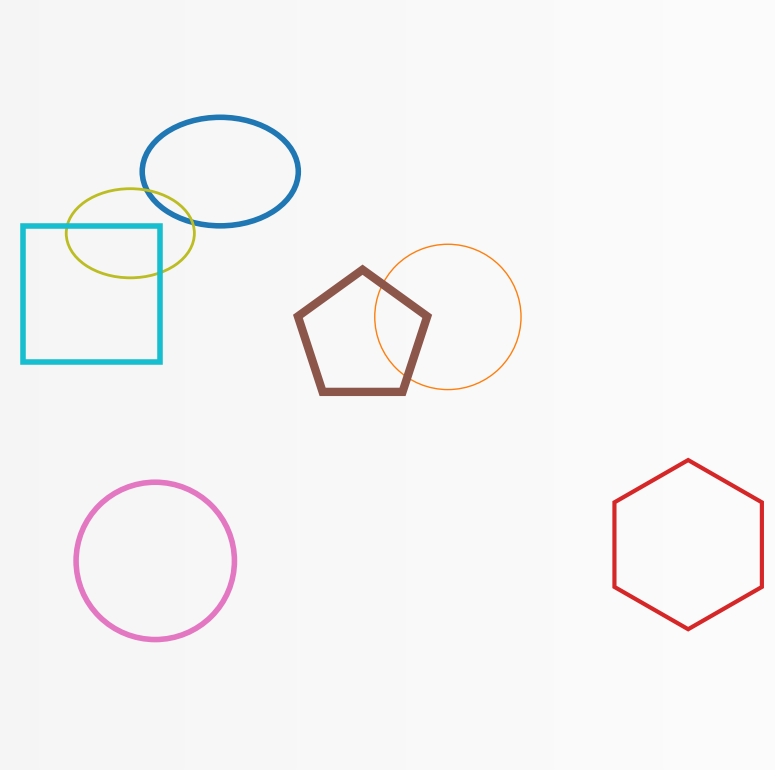[{"shape": "oval", "thickness": 2, "radius": 0.5, "center": [0.284, 0.777]}, {"shape": "circle", "thickness": 0.5, "radius": 0.47, "center": [0.578, 0.588]}, {"shape": "hexagon", "thickness": 1.5, "radius": 0.55, "center": [0.888, 0.293]}, {"shape": "pentagon", "thickness": 3, "radius": 0.44, "center": [0.468, 0.562]}, {"shape": "circle", "thickness": 2, "radius": 0.51, "center": [0.2, 0.272]}, {"shape": "oval", "thickness": 1, "radius": 0.41, "center": [0.168, 0.697]}, {"shape": "square", "thickness": 2, "radius": 0.44, "center": [0.118, 0.619]}]